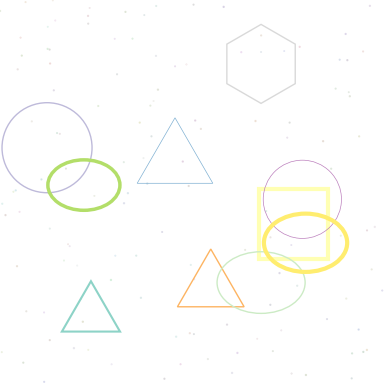[{"shape": "triangle", "thickness": 1.5, "radius": 0.44, "center": [0.236, 0.182]}, {"shape": "square", "thickness": 3, "radius": 0.45, "center": [0.762, 0.418]}, {"shape": "circle", "thickness": 1, "radius": 0.58, "center": [0.122, 0.616]}, {"shape": "triangle", "thickness": 0.5, "radius": 0.57, "center": [0.455, 0.581]}, {"shape": "triangle", "thickness": 1, "radius": 0.5, "center": [0.547, 0.253]}, {"shape": "oval", "thickness": 2.5, "radius": 0.47, "center": [0.218, 0.519]}, {"shape": "hexagon", "thickness": 1, "radius": 0.51, "center": [0.678, 0.834]}, {"shape": "circle", "thickness": 0.5, "radius": 0.51, "center": [0.785, 0.482]}, {"shape": "oval", "thickness": 1, "radius": 0.57, "center": [0.678, 0.266]}, {"shape": "oval", "thickness": 3, "radius": 0.54, "center": [0.794, 0.369]}]